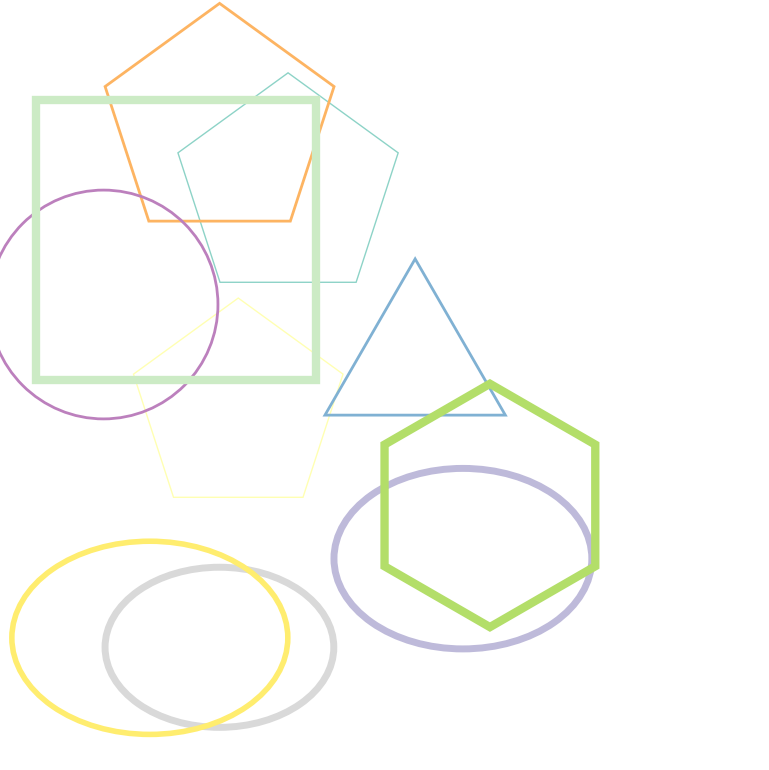[{"shape": "pentagon", "thickness": 0.5, "radius": 0.75, "center": [0.374, 0.755]}, {"shape": "pentagon", "thickness": 0.5, "radius": 0.72, "center": [0.309, 0.47]}, {"shape": "oval", "thickness": 2.5, "radius": 0.84, "center": [0.601, 0.274]}, {"shape": "triangle", "thickness": 1, "radius": 0.68, "center": [0.539, 0.528]}, {"shape": "pentagon", "thickness": 1, "radius": 0.78, "center": [0.285, 0.839]}, {"shape": "hexagon", "thickness": 3, "radius": 0.79, "center": [0.636, 0.344]}, {"shape": "oval", "thickness": 2.5, "radius": 0.74, "center": [0.285, 0.159]}, {"shape": "circle", "thickness": 1, "radius": 0.74, "center": [0.134, 0.605]}, {"shape": "square", "thickness": 3, "radius": 0.91, "center": [0.228, 0.688]}, {"shape": "oval", "thickness": 2, "radius": 0.9, "center": [0.195, 0.172]}]